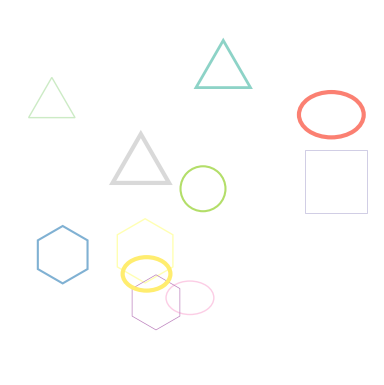[{"shape": "triangle", "thickness": 2, "radius": 0.41, "center": [0.58, 0.813]}, {"shape": "hexagon", "thickness": 1, "radius": 0.42, "center": [0.377, 0.348]}, {"shape": "square", "thickness": 0.5, "radius": 0.4, "center": [0.872, 0.528]}, {"shape": "oval", "thickness": 3, "radius": 0.42, "center": [0.861, 0.702]}, {"shape": "hexagon", "thickness": 1.5, "radius": 0.37, "center": [0.163, 0.338]}, {"shape": "circle", "thickness": 1.5, "radius": 0.29, "center": [0.527, 0.51]}, {"shape": "oval", "thickness": 1, "radius": 0.31, "center": [0.493, 0.227]}, {"shape": "triangle", "thickness": 3, "radius": 0.42, "center": [0.366, 0.567]}, {"shape": "hexagon", "thickness": 0.5, "radius": 0.36, "center": [0.405, 0.215]}, {"shape": "triangle", "thickness": 1, "radius": 0.35, "center": [0.135, 0.729]}, {"shape": "oval", "thickness": 3, "radius": 0.31, "center": [0.381, 0.289]}]